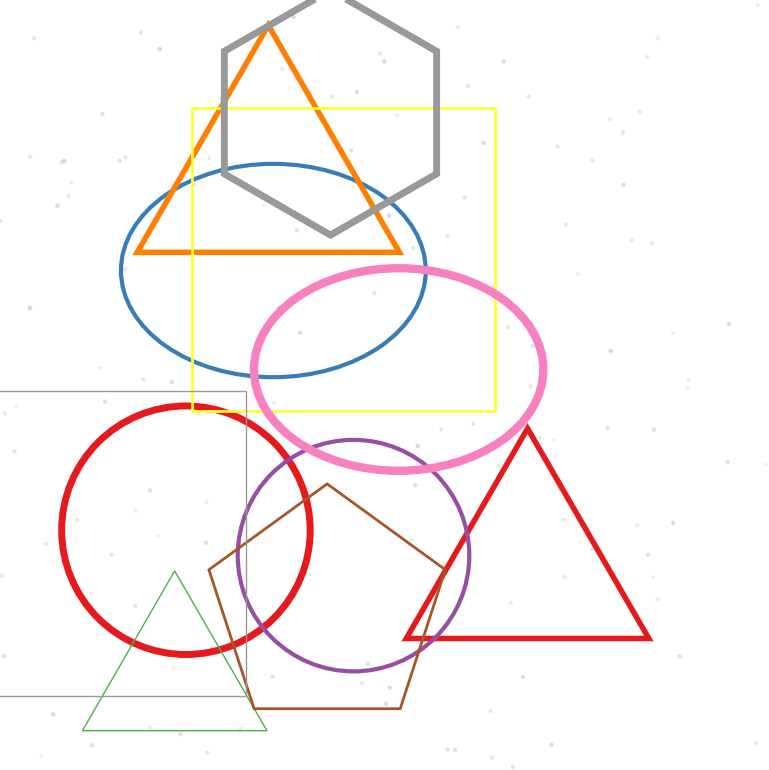[{"shape": "circle", "thickness": 2.5, "radius": 0.81, "center": [0.241, 0.311]}, {"shape": "triangle", "thickness": 2, "radius": 0.91, "center": [0.685, 0.262]}, {"shape": "oval", "thickness": 1.5, "radius": 0.99, "center": [0.355, 0.649]}, {"shape": "triangle", "thickness": 0.5, "radius": 0.69, "center": [0.227, 0.12]}, {"shape": "circle", "thickness": 1.5, "radius": 0.75, "center": [0.459, 0.278]}, {"shape": "triangle", "thickness": 2, "radius": 0.98, "center": [0.348, 0.771]}, {"shape": "square", "thickness": 1, "radius": 0.98, "center": [0.446, 0.663]}, {"shape": "pentagon", "thickness": 1, "radius": 0.81, "center": [0.425, 0.21]}, {"shape": "oval", "thickness": 3, "radius": 0.94, "center": [0.518, 0.52]}, {"shape": "square", "thickness": 0.5, "radius": 0.99, "center": [0.121, 0.294]}, {"shape": "hexagon", "thickness": 2.5, "radius": 0.8, "center": [0.429, 0.854]}]